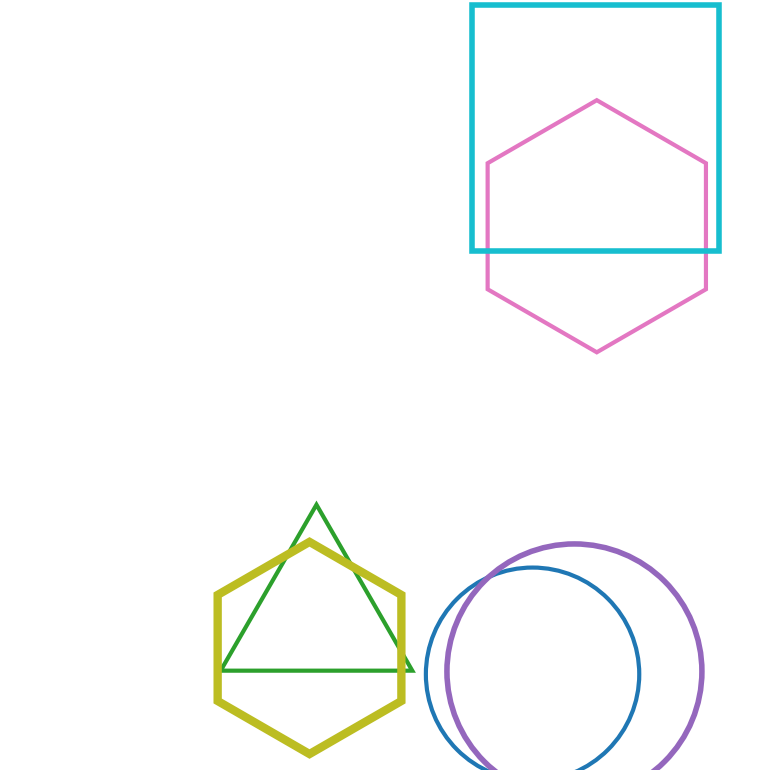[{"shape": "circle", "thickness": 1.5, "radius": 0.69, "center": [0.692, 0.124]}, {"shape": "triangle", "thickness": 1.5, "radius": 0.72, "center": [0.411, 0.201]}, {"shape": "circle", "thickness": 2, "radius": 0.83, "center": [0.746, 0.128]}, {"shape": "hexagon", "thickness": 1.5, "radius": 0.82, "center": [0.775, 0.706]}, {"shape": "hexagon", "thickness": 3, "radius": 0.69, "center": [0.402, 0.158]}, {"shape": "square", "thickness": 2, "radius": 0.8, "center": [0.773, 0.833]}]